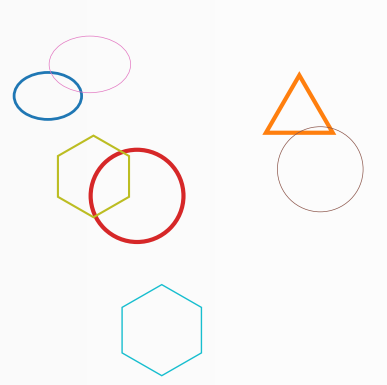[{"shape": "oval", "thickness": 2, "radius": 0.44, "center": [0.123, 0.751]}, {"shape": "triangle", "thickness": 3, "radius": 0.5, "center": [0.772, 0.705]}, {"shape": "circle", "thickness": 3, "radius": 0.6, "center": [0.354, 0.491]}, {"shape": "circle", "thickness": 0.5, "radius": 0.55, "center": [0.826, 0.56]}, {"shape": "oval", "thickness": 0.5, "radius": 0.53, "center": [0.232, 0.833]}, {"shape": "hexagon", "thickness": 1.5, "radius": 0.53, "center": [0.241, 0.542]}, {"shape": "hexagon", "thickness": 1, "radius": 0.59, "center": [0.417, 0.142]}]